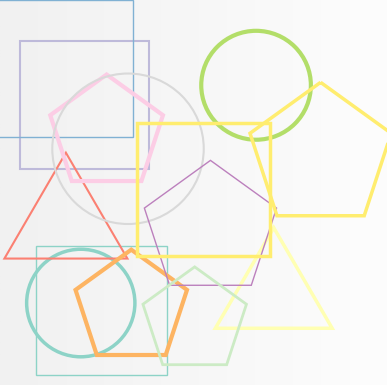[{"shape": "square", "thickness": 1, "radius": 0.84, "center": [0.262, 0.193]}, {"shape": "circle", "thickness": 2.5, "radius": 0.7, "center": [0.208, 0.213]}, {"shape": "triangle", "thickness": 2.5, "radius": 0.87, "center": [0.706, 0.234]}, {"shape": "square", "thickness": 1.5, "radius": 0.83, "center": [0.218, 0.727]}, {"shape": "triangle", "thickness": 1.5, "radius": 0.92, "center": [0.17, 0.42]}, {"shape": "square", "thickness": 1, "radius": 0.89, "center": [0.167, 0.822]}, {"shape": "pentagon", "thickness": 3, "radius": 0.76, "center": [0.339, 0.2]}, {"shape": "circle", "thickness": 3, "radius": 0.71, "center": [0.661, 0.779]}, {"shape": "pentagon", "thickness": 3, "radius": 0.76, "center": [0.275, 0.653]}, {"shape": "circle", "thickness": 1.5, "radius": 0.98, "center": [0.33, 0.614]}, {"shape": "pentagon", "thickness": 1, "radius": 0.9, "center": [0.543, 0.404]}, {"shape": "pentagon", "thickness": 2, "radius": 0.7, "center": [0.502, 0.166]}, {"shape": "pentagon", "thickness": 2.5, "radius": 0.96, "center": [0.827, 0.595]}, {"shape": "square", "thickness": 2.5, "radius": 0.86, "center": [0.525, 0.508]}]